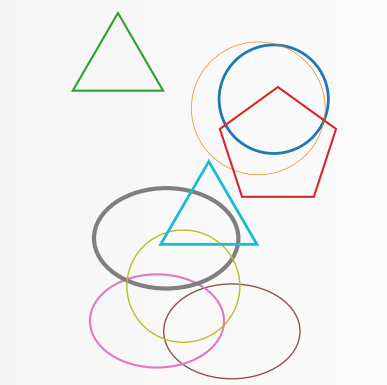[{"shape": "circle", "thickness": 2, "radius": 0.7, "center": [0.706, 0.742]}, {"shape": "circle", "thickness": 0.5, "radius": 0.86, "center": [0.666, 0.719]}, {"shape": "triangle", "thickness": 1.5, "radius": 0.67, "center": [0.304, 0.832]}, {"shape": "pentagon", "thickness": 1.5, "radius": 0.79, "center": [0.717, 0.616]}, {"shape": "oval", "thickness": 1, "radius": 0.88, "center": [0.598, 0.139]}, {"shape": "oval", "thickness": 1.5, "radius": 0.86, "center": [0.405, 0.166]}, {"shape": "oval", "thickness": 3, "radius": 0.93, "center": [0.429, 0.381]}, {"shape": "circle", "thickness": 1, "radius": 0.73, "center": [0.473, 0.257]}, {"shape": "triangle", "thickness": 2, "radius": 0.72, "center": [0.539, 0.437]}]